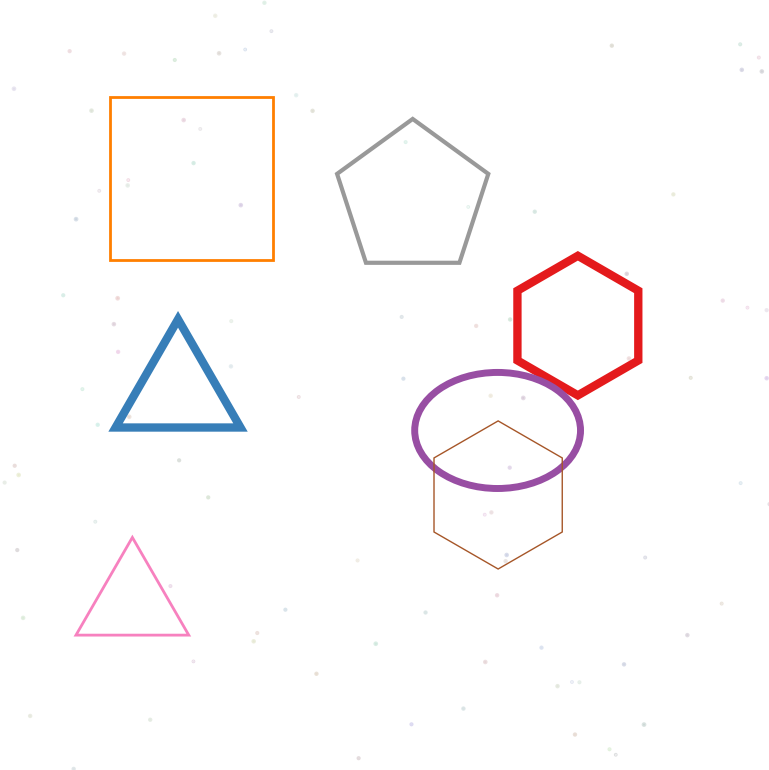[{"shape": "hexagon", "thickness": 3, "radius": 0.45, "center": [0.75, 0.577]}, {"shape": "triangle", "thickness": 3, "radius": 0.47, "center": [0.231, 0.492]}, {"shape": "oval", "thickness": 2.5, "radius": 0.54, "center": [0.646, 0.441]}, {"shape": "square", "thickness": 1, "radius": 0.53, "center": [0.249, 0.768]}, {"shape": "hexagon", "thickness": 0.5, "radius": 0.48, "center": [0.647, 0.357]}, {"shape": "triangle", "thickness": 1, "radius": 0.42, "center": [0.172, 0.217]}, {"shape": "pentagon", "thickness": 1.5, "radius": 0.52, "center": [0.536, 0.742]}]